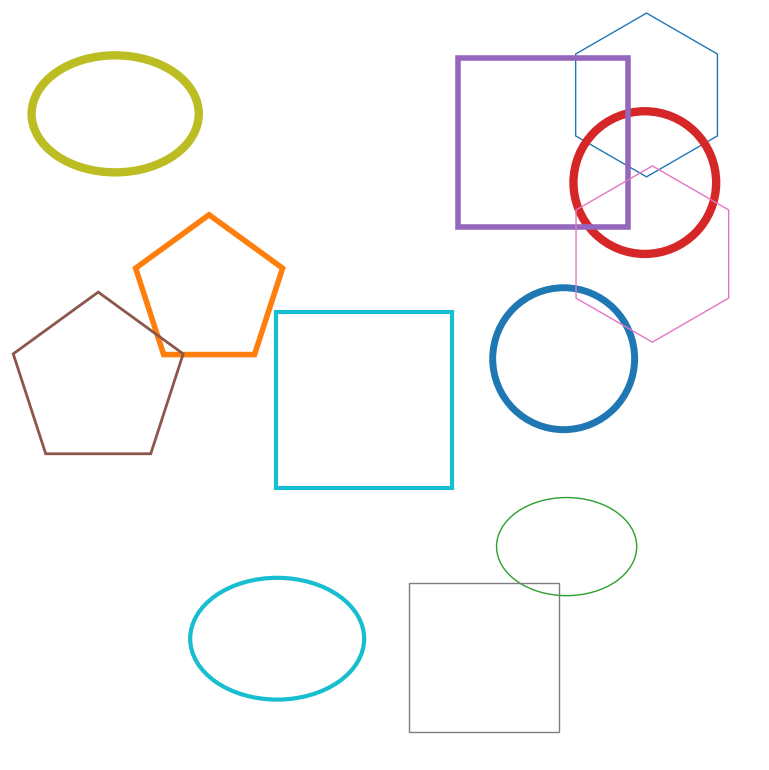[{"shape": "circle", "thickness": 2.5, "radius": 0.46, "center": [0.732, 0.534]}, {"shape": "hexagon", "thickness": 0.5, "radius": 0.53, "center": [0.84, 0.877]}, {"shape": "pentagon", "thickness": 2, "radius": 0.5, "center": [0.272, 0.621]}, {"shape": "oval", "thickness": 0.5, "radius": 0.46, "center": [0.736, 0.29]}, {"shape": "circle", "thickness": 3, "radius": 0.46, "center": [0.837, 0.763]}, {"shape": "square", "thickness": 2, "radius": 0.55, "center": [0.705, 0.815]}, {"shape": "pentagon", "thickness": 1, "radius": 0.58, "center": [0.128, 0.505]}, {"shape": "hexagon", "thickness": 0.5, "radius": 0.57, "center": [0.847, 0.67]}, {"shape": "square", "thickness": 0.5, "radius": 0.49, "center": [0.628, 0.146]}, {"shape": "oval", "thickness": 3, "radius": 0.54, "center": [0.15, 0.852]}, {"shape": "oval", "thickness": 1.5, "radius": 0.56, "center": [0.36, 0.171]}, {"shape": "square", "thickness": 1.5, "radius": 0.57, "center": [0.472, 0.48]}]